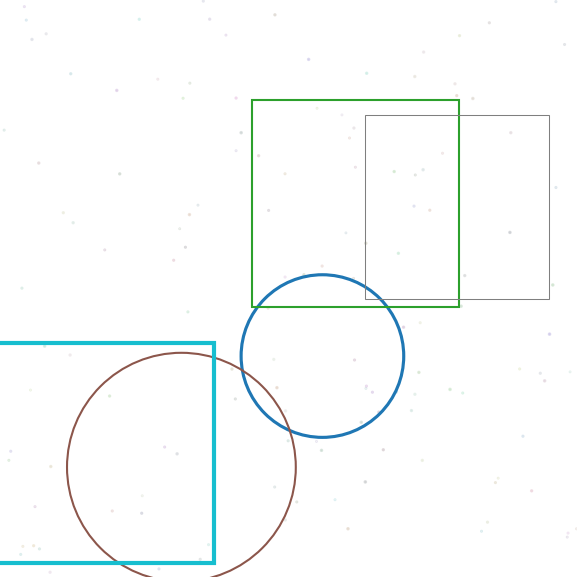[{"shape": "circle", "thickness": 1.5, "radius": 0.7, "center": [0.558, 0.383]}, {"shape": "square", "thickness": 1, "radius": 0.89, "center": [0.616, 0.647]}, {"shape": "circle", "thickness": 1, "radius": 0.99, "center": [0.314, 0.19]}, {"shape": "square", "thickness": 0.5, "radius": 0.79, "center": [0.791, 0.641]}, {"shape": "square", "thickness": 2, "radius": 0.95, "center": [0.18, 0.215]}]